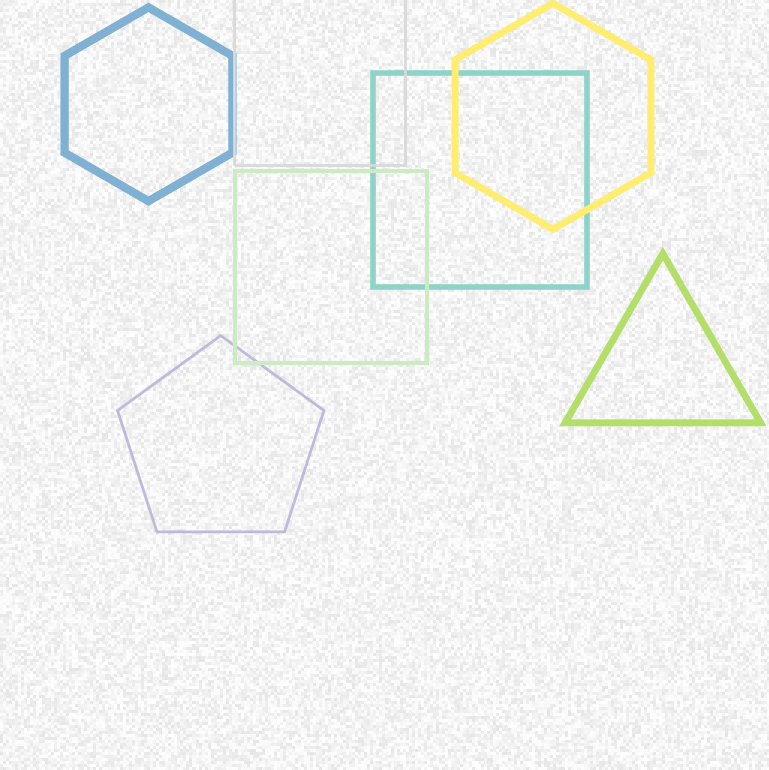[{"shape": "square", "thickness": 2, "radius": 0.69, "center": [0.623, 0.767]}, {"shape": "pentagon", "thickness": 1, "radius": 0.7, "center": [0.287, 0.423]}, {"shape": "hexagon", "thickness": 3, "radius": 0.63, "center": [0.193, 0.865]}, {"shape": "triangle", "thickness": 2.5, "radius": 0.73, "center": [0.861, 0.524]}, {"shape": "square", "thickness": 1, "radius": 0.55, "center": [0.415, 0.896]}, {"shape": "square", "thickness": 1.5, "radius": 0.62, "center": [0.43, 0.653]}, {"shape": "hexagon", "thickness": 2.5, "radius": 0.73, "center": [0.718, 0.849]}]